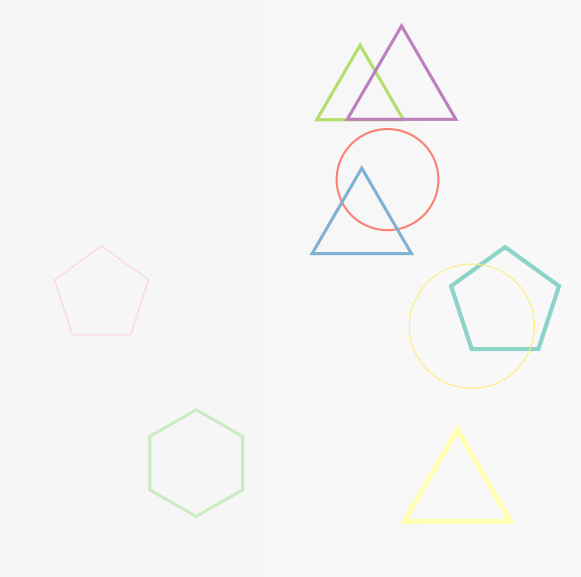[{"shape": "pentagon", "thickness": 2, "radius": 0.49, "center": [0.869, 0.474]}, {"shape": "triangle", "thickness": 2.5, "radius": 0.53, "center": [0.787, 0.149]}, {"shape": "circle", "thickness": 1, "radius": 0.44, "center": [0.667, 0.688]}, {"shape": "triangle", "thickness": 1.5, "radius": 0.49, "center": [0.622, 0.609]}, {"shape": "triangle", "thickness": 1.5, "radius": 0.43, "center": [0.62, 0.835]}, {"shape": "pentagon", "thickness": 0.5, "radius": 0.43, "center": [0.175, 0.488]}, {"shape": "triangle", "thickness": 1.5, "radius": 0.54, "center": [0.691, 0.846]}, {"shape": "hexagon", "thickness": 1.5, "radius": 0.46, "center": [0.338, 0.197]}, {"shape": "circle", "thickness": 0.5, "radius": 0.54, "center": [0.812, 0.434]}]